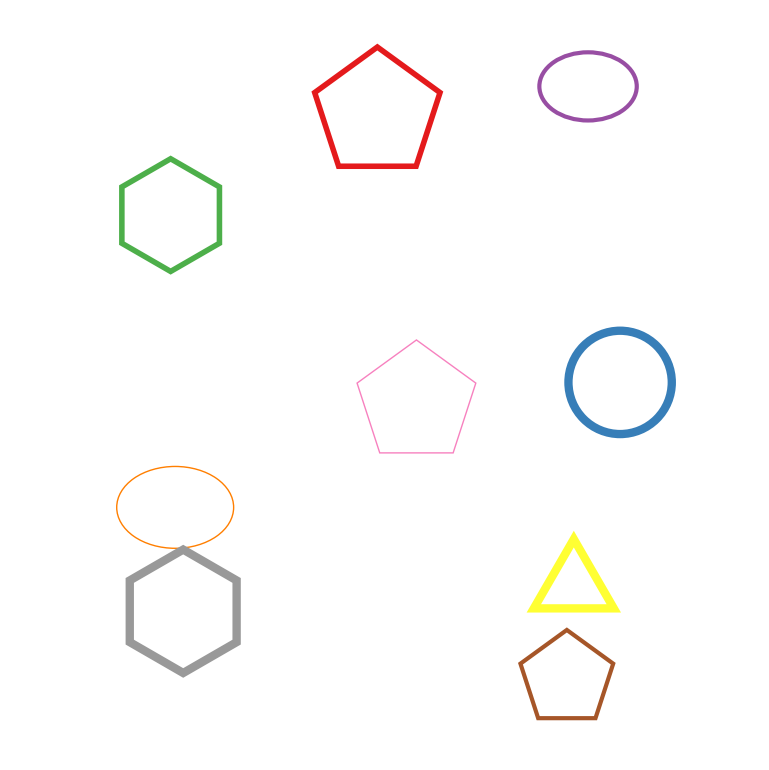[{"shape": "pentagon", "thickness": 2, "radius": 0.43, "center": [0.49, 0.853]}, {"shape": "circle", "thickness": 3, "radius": 0.34, "center": [0.805, 0.503]}, {"shape": "hexagon", "thickness": 2, "radius": 0.37, "center": [0.222, 0.721]}, {"shape": "oval", "thickness": 1.5, "radius": 0.32, "center": [0.764, 0.888]}, {"shape": "oval", "thickness": 0.5, "radius": 0.38, "center": [0.228, 0.341]}, {"shape": "triangle", "thickness": 3, "radius": 0.3, "center": [0.745, 0.24]}, {"shape": "pentagon", "thickness": 1.5, "radius": 0.32, "center": [0.736, 0.119]}, {"shape": "pentagon", "thickness": 0.5, "radius": 0.41, "center": [0.541, 0.477]}, {"shape": "hexagon", "thickness": 3, "radius": 0.4, "center": [0.238, 0.206]}]